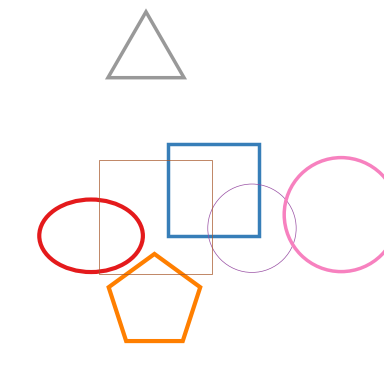[{"shape": "oval", "thickness": 3, "radius": 0.67, "center": [0.237, 0.388]}, {"shape": "square", "thickness": 2.5, "radius": 0.59, "center": [0.554, 0.507]}, {"shape": "circle", "thickness": 0.5, "radius": 0.57, "center": [0.654, 0.407]}, {"shape": "pentagon", "thickness": 3, "radius": 0.63, "center": [0.401, 0.215]}, {"shape": "square", "thickness": 0.5, "radius": 0.74, "center": [0.404, 0.437]}, {"shape": "circle", "thickness": 2.5, "radius": 0.74, "center": [0.886, 0.443]}, {"shape": "triangle", "thickness": 2.5, "radius": 0.57, "center": [0.379, 0.855]}]